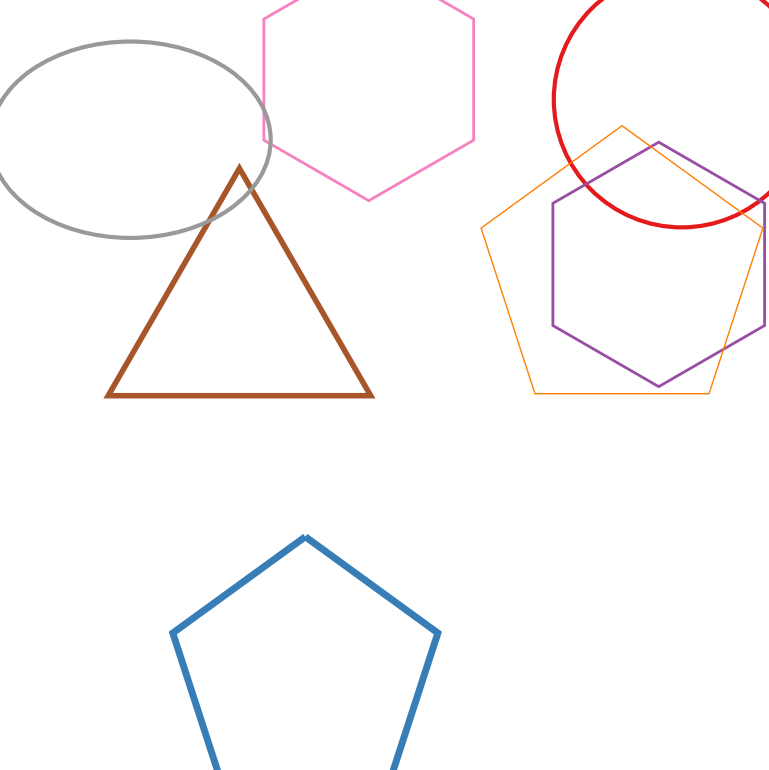[{"shape": "circle", "thickness": 1.5, "radius": 0.83, "center": [0.885, 0.871]}, {"shape": "pentagon", "thickness": 2.5, "radius": 0.9, "center": [0.397, 0.122]}, {"shape": "hexagon", "thickness": 1, "radius": 0.79, "center": [0.855, 0.657]}, {"shape": "pentagon", "thickness": 0.5, "radius": 0.96, "center": [0.808, 0.644]}, {"shape": "triangle", "thickness": 2, "radius": 0.98, "center": [0.311, 0.585]}, {"shape": "hexagon", "thickness": 1, "radius": 0.79, "center": [0.479, 0.897]}, {"shape": "oval", "thickness": 1.5, "radius": 0.91, "center": [0.169, 0.819]}]